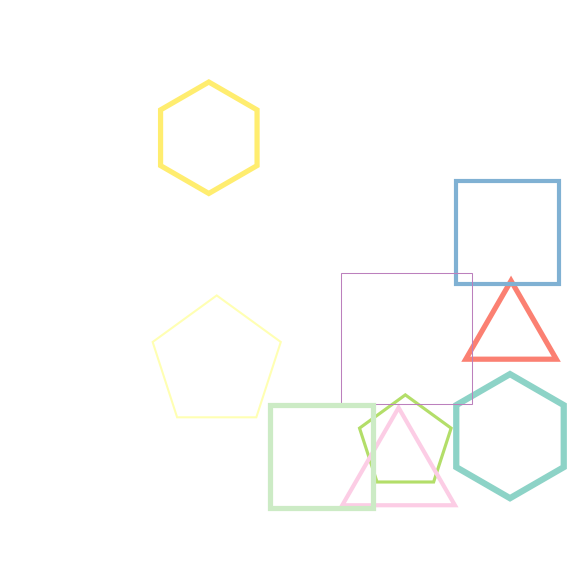[{"shape": "hexagon", "thickness": 3, "radius": 0.54, "center": [0.883, 0.244]}, {"shape": "pentagon", "thickness": 1, "radius": 0.58, "center": [0.375, 0.371]}, {"shape": "triangle", "thickness": 2.5, "radius": 0.45, "center": [0.885, 0.422]}, {"shape": "square", "thickness": 2, "radius": 0.45, "center": [0.878, 0.596]}, {"shape": "pentagon", "thickness": 1.5, "radius": 0.42, "center": [0.702, 0.232]}, {"shape": "triangle", "thickness": 2, "radius": 0.56, "center": [0.69, 0.181]}, {"shape": "square", "thickness": 0.5, "radius": 0.56, "center": [0.704, 0.413]}, {"shape": "square", "thickness": 2.5, "radius": 0.45, "center": [0.557, 0.208]}, {"shape": "hexagon", "thickness": 2.5, "radius": 0.48, "center": [0.362, 0.761]}]